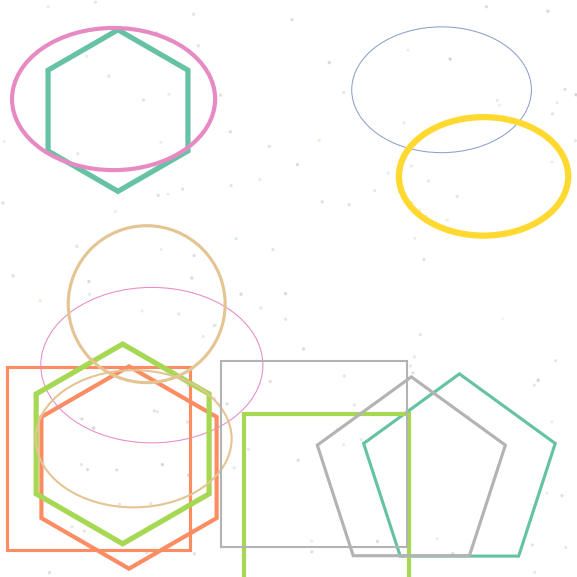[{"shape": "pentagon", "thickness": 1.5, "radius": 0.87, "center": [0.796, 0.177]}, {"shape": "hexagon", "thickness": 2.5, "radius": 0.7, "center": [0.204, 0.808]}, {"shape": "hexagon", "thickness": 2, "radius": 0.88, "center": [0.223, 0.19]}, {"shape": "square", "thickness": 1.5, "radius": 0.79, "center": [0.171, 0.205]}, {"shape": "oval", "thickness": 0.5, "radius": 0.78, "center": [0.765, 0.844]}, {"shape": "oval", "thickness": 0.5, "radius": 0.96, "center": [0.263, 0.367]}, {"shape": "oval", "thickness": 2, "radius": 0.88, "center": [0.197, 0.828]}, {"shape": "square", "thickness": 2, "radius": 0.71, "center": [0.565, 0.139]}, {"shape": "hexagon", "thickness": 2.5, "radius": 0.86, "center": [0.212, 0.23]}, {"shape": "oval", "thickness": 3, "radius": 0.73, "center": [0.837, 0.694]}, {"shape": "oval", "thickness": 1, "radius": 0.85, "center": [0.231, 0.239]}, {"shape": "circle", "thickness": 1.5, "radius": 0.68, "center": [0.254, 0.472]}, {"shape": "pentagon", "thickness": 1.5, "radius": 0.86, "center": [0.712, 0.175]}, {"shape": "square", "thickness": 1, "radius": 0.8, "center": [0.544, 0.214]}]